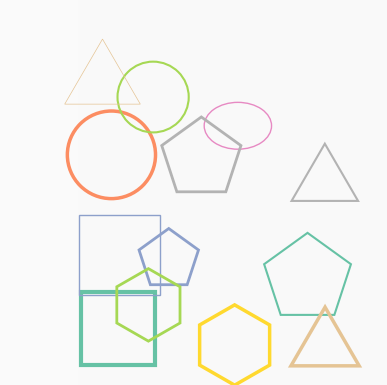[{"shape": "pentagon", "thickness": 1.5, "radius": 0.59, "center": [0.794, 0.277]}, {"shape": "square", "thickness": 3, "radius": 0.48, "center": [0.305, 0.147]}, {"shape": "circle", "thickness": 2.5, "radius": 0.57, "center": [0.288, 0.598]}, {"shape": "pentagon", "thickness": 2, "radius": 0.4, "center": [0.436, 0.326]}, {"shape": "square", "thickness": 1, "radius": 0.52, "center": [0.309, 0.338]}, {"shape": "oval", "thickness": 1, "radius": 0.43, "center": [0.614, 0.673]}, {"shape": "circle", "thickness": 1.5, "radius": 0.46, "center": [0.395, 0.748]}, {"shape": "hexagon", "thickness": 2, "radius": 0.47, "center": [0.383, 0.208]}, {"shape": "hexagon", "thickness": 2.5, "radius": 0.52, "center": [0.606, 0.104]}, {"shape": "triangle", "thickness": 0.5, "radius": 0.56, "center": [0.265, 0.786]}, {"shape": "triangle", "thickness": 2.5, "radius": 0.51, "center": [0.839, 0.101]}, {"shape": "pentagon", "thickness": 2, "radius": 0.54, "center": [0.52, 0.589]}, {"shape": "triangle", "thickness": 1.5, "radius": 0.5, "center": [0.838, 0.528]}]